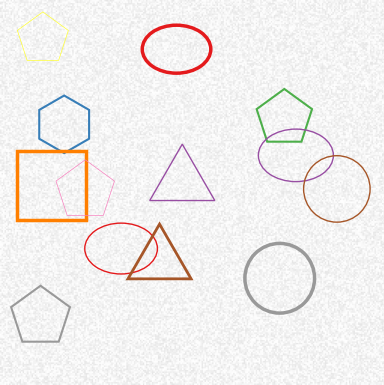[{"shape": "oval", "thickness": 1, "radius": 0.47, "center": [0.315, 0.354]}, {"shape": "oval", "thickness": 2.5, "radius": 0.45, "center": [0.459, 0.872]}, {"shape": "hexagon", "thickness": 1.5, "radius": 0.37, "center": [0.167, 0.677]}, {"shape": "pentagon", "thickness": 1.5, "radius": 0.38, "center": [0.739, 0.693]}, {"shape": "oval", "thickness": 1, "radius": 0.49, "center": [0.768, 0.596]}, {"shape": "triangle", "thickness": 1, "radius": 0.49, "center": [0.473, 0.528]}, {"shape": "square", "thickness": 2.5, "radius": 0.45, "center": [0.135, 0.518]}, {"shape": "pentagon", "thickness": 0.5, "radius": 0.35, "center": [0.111, 0.899]}, {"shape": "triangle", "thickness": 2, "radius": 0.47, "center": [0.414, 0.323]}, {"shape": "circle", "thickness": 1, "radius": 0.43, "center": [0.875, 0.509]}, {"shape": "pentagon", "thickness": 0.5, "radius": 0.4, "center": [0.221, 0.505]}, {"shape": "pentagon", "thickness": 1.5, "radius": 0.4, "center": [0.105, 0.178]}, {"shape": "circle", "thickness": 2.5, "radius": 0.45, "center": [0.727, 0.277]}]